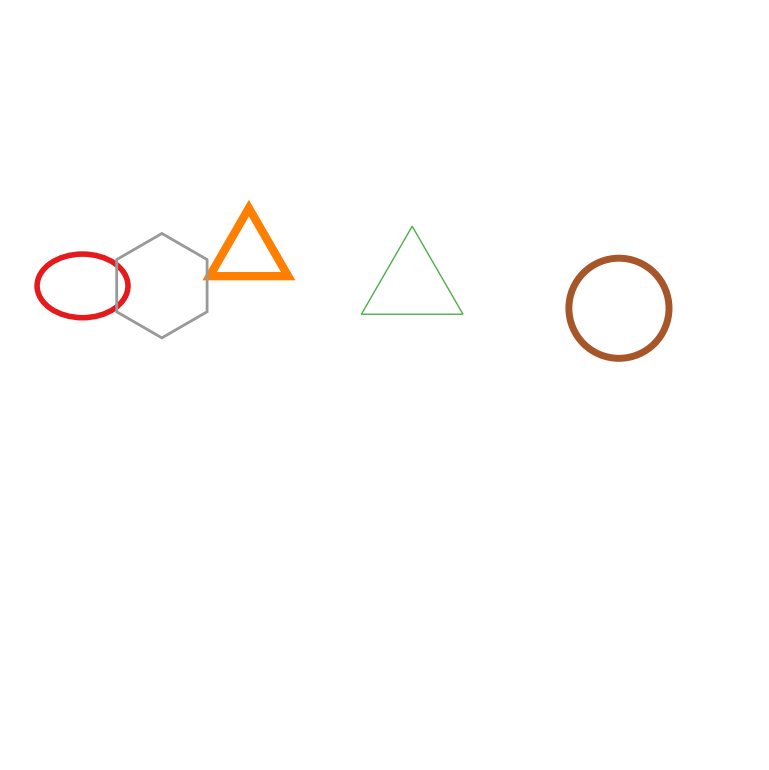[{"shape": "oval", "thickness": 2, "radius": 0.3, "center": [0.107, 0.629]}, {"shape": "triangle", "thickness": 0.5, "radius": 0.38, "center": [0.535, 0.63]}, {"shape": "triangle", "thickness": 3, "radius": 0.29, "center": [0.323, 0.671]}, {"shape": "circle", "thickness": 2.5, "radius": 0.33, "center": [0.804, 0.6]}, {"shape": "hexagon", "thickness": 1, "radius": 0.34, "center": [0.21, 0.629]}]